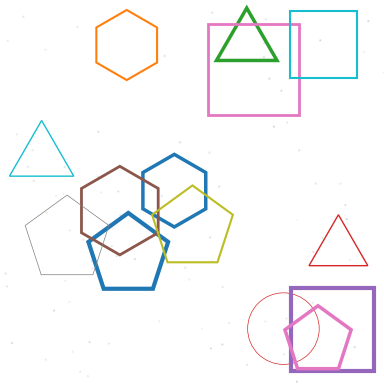[{"shape": "hexagon", "thickness": 2.5, "radius": 0.47, "center": [0.453, 0.505]}, {"shape": "pentagon", "thickness": 3, "radius": 0.54, "center": [0.333, 0.338]}, {"shape": "hexagon", "thickness": 1.5, "radius": 0.46, "center": [0.329, 0.883]}, {"shape": "triangle", "thickness": 2.5, "radius": 0.45, "center": [0.641, 0.888]}, {"shape": "circle", "thickness": 0.5, "radius": 0.46, "center": [0.736, 0.146]}, {"shape": "triangle", "thickness": 1, "radius": 0.44, "center": [0.879, 0.354]}, {"shape": "square", "thickness": 3, "radius": 0.54, "center": [0.864, 0.145]}, {"shape": "hexagon", "thickness": 2, "radius": 0.58, "center": [0.311, 0.453]}, {"shape": "pentagon", "thickness": 2.5, "radius": 0.45, "center": [0.826, 0.116]}, {"shape": "square", "thickness": 2, "radius": 0.59, "center": [0.659, 0.819]}, {"shape": "pentagon", "thickness": 0.5, "radius": 0.57, "center": [0.174, 0.379]}, {"shape": "pentagon", "thickness": 1.5, "radius": 0.55, "center": [0.5, 0.408]}, {"shape": "triangle", "thickness": 1, "radius": 0.48, "center": [0.108, 0.591]}, {"shape": "square", "thickness": 1.5, "radius": 0.44, "center": [0.84, 0.885]}]